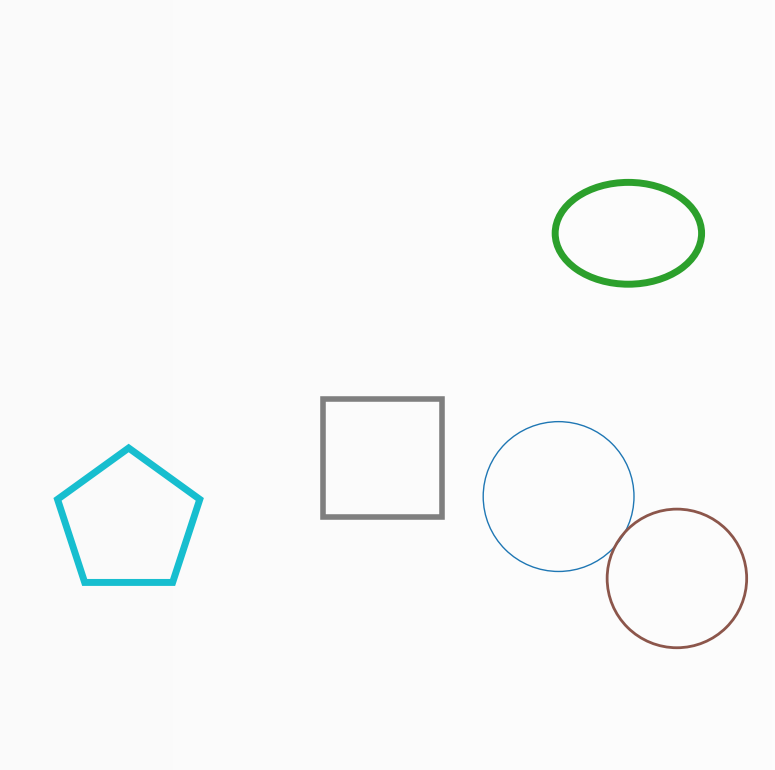[{"shape": "circle", "thickness": 0.5, "radius": 0.49, "center": [0.721, 0.355]}, {"shape": "oval", "thickness": 2.5, "radius": 0.47, "center": [0.811, 0.697]}, {"shape": "circle", "thickness": 1, "radius": 0.45, "center": [0.873, 0.249]}, {"shape": "square", "thickness": 2, "radius": 0.38, "center": [0.494, 0.406]}, {"shape": "pentagon", "thickness": 2.5, "radius": 0.48, "center": [0.166, 0.322]}]